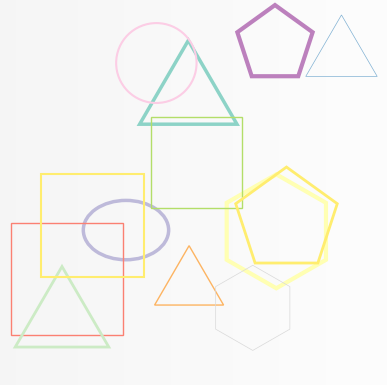[{"shape": "triangle", "thickness": 2.5, "radius": 0.72, "center": [0.486, 0.75]}, {"shape": "hexagon", "thickness": 3, "radius": 0.74, "center": [0.713, 0.399]}, {"shape": "oval", "thickness": 2.5, "radius": 0.55, "center": [0.325, 0.402]}, {"shape": "square", "thickness": 1, "radius": 0.72, "center": [0.172, 0.276]}, {"shape": "triangle", "thickness": 0.5, "radius": 0.53, "center": [0.881, 0.855]}, {"shape": "triangle", "thickness": 1, "radius": 0.51, "center": [0.488, 0.259]}, {"shape": "square", "thickness": 1, "radius": 0.59, "center": [0.507, 0.577]}, {"shape": "circle", "thickness": 1.5, "radius": 0.52, "center": [0.404, 0.836]}, {"shape": "hexagon", "thickness": 0.5, "radius": 0.55, "center": [0.652, 0.2]}, {"shape": "pentagon", "thickness": 3, "radius": 0.51, "center": [0.71, 0.885]}, {"shape": "triangle", "thickness": 2, "radius": 0.7, "center": [0.16, 0.168]}, {"shape": "pentagon", "thickness": 2, "radius": 0.69, "center": [0.739, 0.428]}, {"shape": "square", "thickness": 1.5, "radius": 0.67, "center": [0.239, 0.415]}]